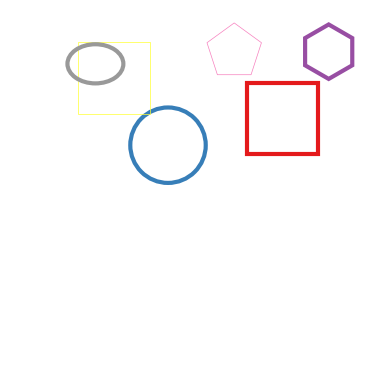[{"shape": "square", "thickness": 3, "radius": 0.46, "center": [0.733, 0.693]}, {"shape": "circle", "thickness": 3, "radius": 0.49, "center": [0.436, 0.623]}, {"shape": "hexagon", "thickness": 3, "radius": 0.35, "center": [0.854, 0.866]}, {"shape": "square", "thickness": 0.5, "radius": 0.47, "center": [0.296, 0.797]}, {"shape": "pentagon", "thickness": 0.5, "radius": 0.37, "center": [0.608, 0.866]}, {"shape": "oval", "thickness": 3, "radius": 0.36, "center": [0.248, 0.834]}]